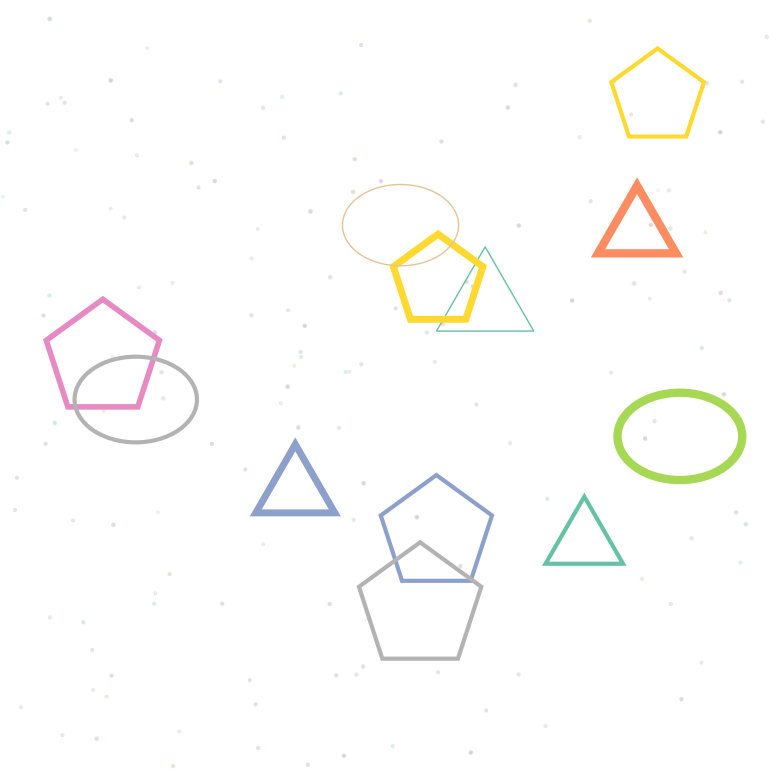[{"shape": "triangle", "thickness": 1.5, "radius": 0.29, "center": [0.759, 0.297]}, {"shape": "triangle", "thickness": 0.5, "radius": 0.36, "center": [0.63, 0.606]}, {"shape": "triangle", "thickness": 3, "radius": 0.29, "center": [0.827, 0.7]}, {"shape": "pentagon", "thickness": 1.5, "radius": 0.38, "center": [0.567, 0.307]}, {"shape": "triangle", "thickness": 2.5, "radius": 0.3, "center": [0.384, 0.364]}, {"shape": "pentagon", "thickness": 2, "radius": 0.39, "center": [0.134, 0.534]}, {"shape": "oval", "thickness": 3, "radius": 0.41, "center": [0.883, 0.433]}, {"shape": "pentagon", "thickness": 1.5, "radius": 0.32, "center": [0.854, 0.874]}, {"shape": "pentagon", "thickness": 2.5, "radius": 0.31, "center": [0.569, 0.635]}, {"shape": "oval", "thickness": 0.5, "radius": 0.38, "center": [0.52, 0.708]}, {"shape": "pentagon", "thickness": 1.5, "radius": 0.42, "center": [0.546, 0.212]}, {"shape": "oval", "thickness": 1.5, "radius": 0.4, "center": [0.176, 0.481]}]